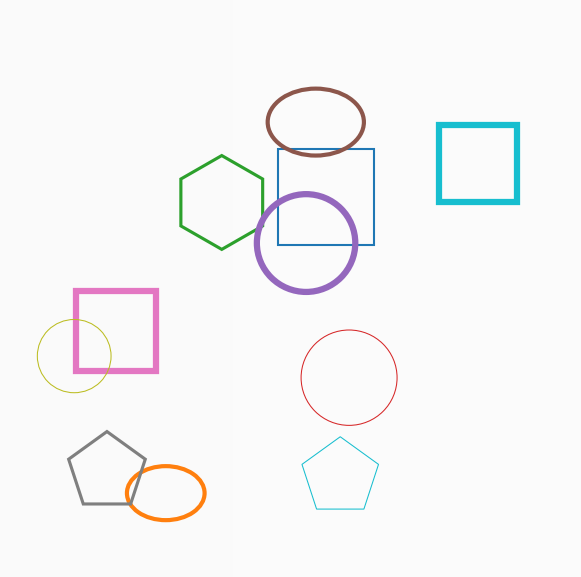[{"shape": "square", "thickness": 1, "radius": 0.42, "center": [0.561, 0.659]}, {"shape": "oval", "thickness": 2, "radius": 0.33, "center": [0.285, 0.145]}, {"shape": "hexagon", "thickness": 1.5, "radius": 0.41, "center": [0.382, 0.649]}, {"shape": "circle", "thickness": 0.5, "radius": 0.41, "center": [0.601, 0.345]}, {"shape": "circle", "thickness": 3, "radius": 0.42, "center": [0.527, 0.578]}, {"shape": "oval", "thickness": 2, "radius": 0.41, "center": [0.543, 0.788]}, {"shape": "square", "thickness": 3, "radius": 0.34, "center": [0.2, 0.426]}, {"shape": "pentagon", "thickness": 1.5, "radius": 0.35, "center": [0.184, 0.183]}, {"shape": "circle", "thickness": 0.5, "radius": 0.32, "center": [0.128, 0.383]}, {"shape": "pentagon", "thickness": 0.5, "radius": 0.35, "center": [0.585, 0.174]}, {"shape": "square", "thickness": 3, "radius": 0.33, "center": [0.823, 0.717]}]